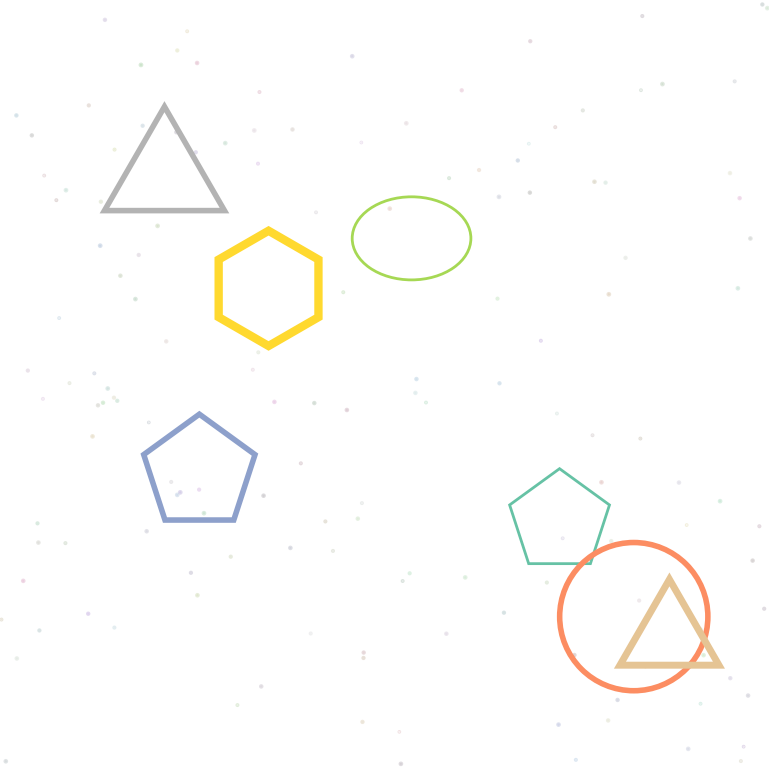[{"shape": "pentagon", "thickness": 1, "radius": 0.34, "center": [0.727, 0.323]}, {"shape": "circle", "thickness": 2, "radius": 0.48, "center": [0.823, 0.199]}, {"shape": "pentagon", "thickness": 2, "radius": 0.38, "center": [0.259, 0.386]}, {"shape": "oval", "thickness": 1, "radius": 0.39, "center": [0.534, 0.69]}, {"shape": "hexagon", "thickness": 3, "radius": 0.37, "center": [0.349, 0.625]}, {"shape": "triangle", "thickness": 2.5, "radius": 0.37, "center": [0.869, 0.173]}, {"shape": "triangle", "thickness": 2, "radius": 0.45, "center": [0.214, 0.771]}]